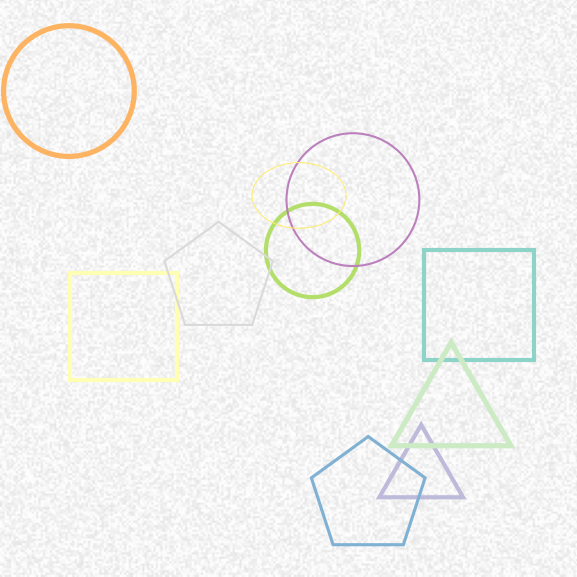[{"shape": "square", "thickness": 2, "radius": 0.48, "center": [0.829, 0.471]}, {"shape": "square", "thickness": 2, "radius": 0.46, "center": [0.214, 0.434]}, {"shape": "triangle", "thickness": 2, "radius": 0.42, "center": [0.729, 0.18]}, {"shape": "pentagon", "thickness": 1.5, "radius": 0.52, "center": [0.638, 0.14]}, {"shape": "circle", "thickness": 2.5, "radius": 0.57, "center": [0.119, 0.841]}, {"shape": "circle", "thickness": 2, "radius": 0.4, "center": [0.541, 0.565]}, {"shape": "pentagon", "thickness": 1, "radius": 0.49, "center": [0.379, 0.516]}, {"shape": "circle", "thickness": 1, "radius": 0.58, "center": [0.611, 0.653]}, {"shape": "triangle", "thickness": 2.5, "radius": 0.6, "center": [0.781, 0.287]}, {"shape": "oval", "thickness": 0.5, "radius": 0.41, "center": [0.518, 0.661]}]